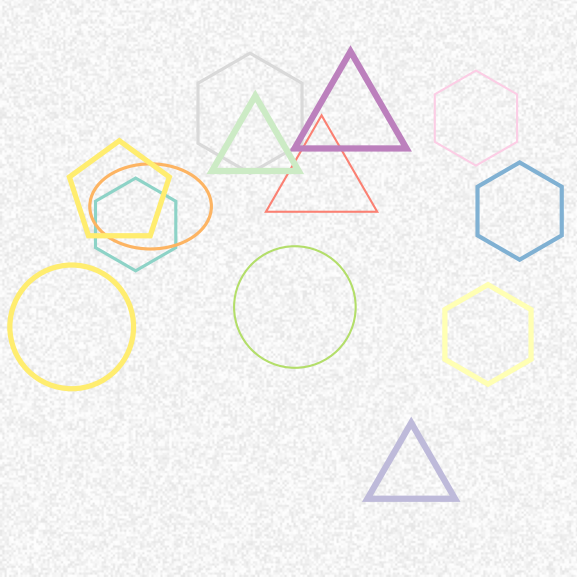[{"shape": "hexagon", "thickness": 1.5, "radius": 0.4, "center": [0.235, 0.61]}, {"shape": "hexagon", "thickness": 2.5, "radius": 0.43, "center": [0.845, 0.42]}, {"shape": "triangle", "thickness": 3, "radius": 0.44, "center": [0.712, 0.179]}, {"shape": "triangle", "thickness": 1, "radius": 0.56, "center": [0.557, 0.688]}, {"shape": "hexagon", "thickness": 2, "radius": 0.42, "center": [0.9, 0.634]}, {"shape": "oval", "thickness": 1.5, "radius": 0.53, "center": [0.261, 0.642]}, {"shape": "circle", "thickness": 1, "radius": 0.53, "center": [0.511, 0.468]}, {"shape": "hexagon", "thickness": 1, "radius": 0.41, "center": [0.824, 0.795]}, {"shape": "hexagon", "thickness": 1.5, "radius": 0.52, "center": [0.433, 0.803]}, {"shape": "triangle", "thickness": 3, "radius": 0.56, "center": [0.607, 0.798]}, {"shape": "triangle", "thickness": 3, "radius": 0.43, "center": [0.442, 0.746]}, {"shape": "pentagon", "thickness": 2.5, "radius": 0.45, "center": [0.207, 0.665]}, {"shape": "circle", "thickness": 2.5, "radius": 0.54, "center": [0.124, 0.433]}]